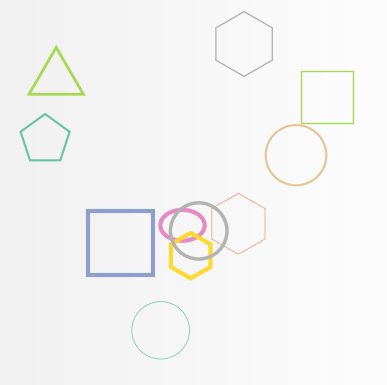[{"shape": "pentagon", "thickness": 1.5, "radius": 0.33, "center": [0.116, 0.637]}, {"shape": "circle", "thickness": 0.5, "radius": 0.37, "center": [0.415, 0.142]}, {"shape": "hexagon", "thickness": 0.5, "radius": 0.4, "center": [0.615, 0.419]}, {"shape": "square", "thickness": 3, "radius": 0.42, "center": [0.311, 0.37]}, {"shape": "oval", "thickness": 3, "radius": 0.29, "center": [0.471, 0.415]}, {"shape": "triangle", "thickness": 2, "radius": 0.4, "center": [0.145, 0.796]}, {"shape": "square", "thickness": 1, "radius": 0.34, "center": [0.843, 0.748]}, {"shape": "hexagon", "thickness": 3, "radius": 0.29, "center": [0.492, 0.336]}, {"shape": "circle", "thickness": 1.5, "radius": 0.39, "center": [0.764, 0.597]}, {"shape": "circle", "thickness": 2.5, "radius": 0.36, "center": [0.513, 0.4]}, {"shape": "hexagon", "thickness": 1, "radius": 0.42, "center": [0.63, 0.886]}]